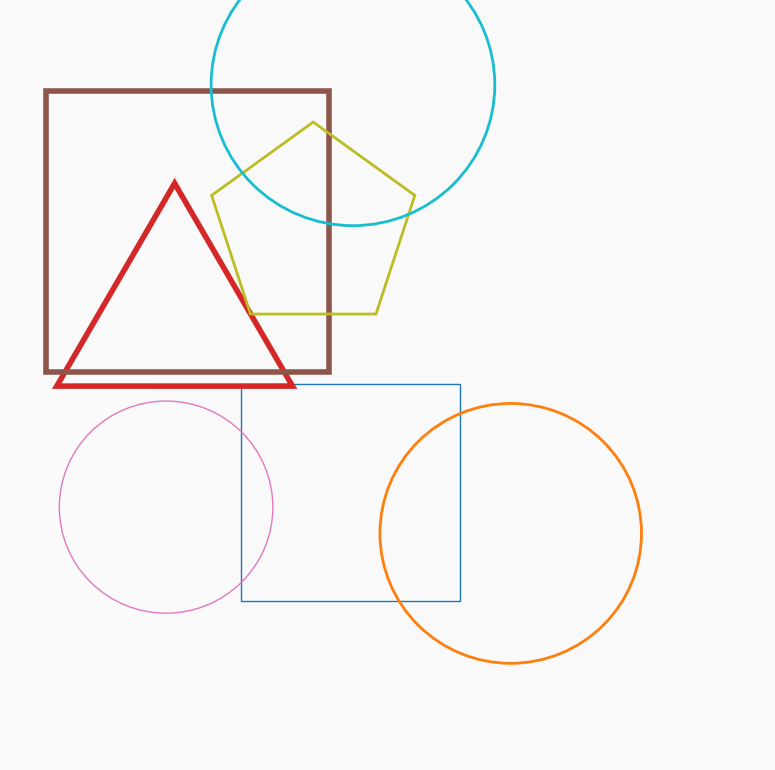[{"shape": "square", "thickness": 0.5, "radius": 0.71, "center": [0.452, 0.36]}, {"shape": "circle", "thickness": 1, "radius": 0.84, "center": [0.659, 0.307]}, {"shape": "triangle", "thickness": 2, "radius": 0.88, "center": [0.225, 0.586]}, {"shape": "square", "thickness": 2, "radius": 0.91, "center": [0.242, 0.7]}, {"shape": "circle", "thickness": 0.5, "radius": 0.69, "center": [0.214, 0.341]}, {"shape": "pentagon", "thickness": 1, "radius": 0.69, "center": [0.404, 0.704]}, {"shape": "circle", "thickness": 1, "radius": 0.92, "center": [0.455, 0.89]}]